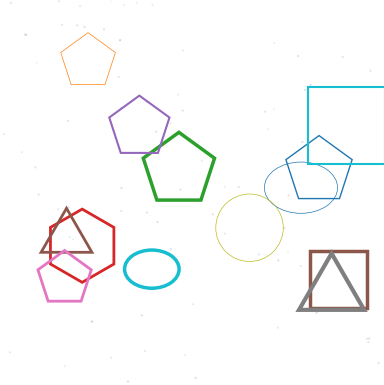[{"shape": "pentagon", "thickness": 1, "radius": 0.45, "center": [0.829, 0.557]}, {"shape": "oval", "thickness": 0.5, "radius": 0.48, "center": [0.782, 0.513]}, {"shape": "pentagon", "thickness": 0.5, "radius": 0.37, "center": [0.229, 0.84]}, {"shape": "pentagon", "thickness": 2.5, "radius": 0.49, "center": [0.465, 0.559]}, {"shape": "hexagon", "thickness": 2, "radius": 0.48, "center": [0.213, 0.362]}, {"shape": "pentagon", "thickness": 1.5, "radius": 0.41, "center": [0.362, 0.669]}, {"shape": "square", "thickness": 2.5, "radius": 0.37, "center": [0.88, 0.274]}, {"shape": "triangle", "thickness": 2, "radius": 0.38, "center": [0.173, 0.383]}, {"shape": "pentagon", "thickness": 2, "radius": 0.36, "center": [0.168, 0.277]}, {"shape": "triangle", "thickness": 3, "radius": 0.49, "center": [0.861, 0.244]}, {"shape": "circle", "thickness": 0.5, "radius": 0.44, "center": [0.648, 0.408]}, {"shape": "square", "thickness": 1.5, "radius": 0.5, "center": [0.9, 0.674]}, {"shape": "oval", "thickness": 2.5, "radius": 0.35, "center": [0.394, 0.301]}]